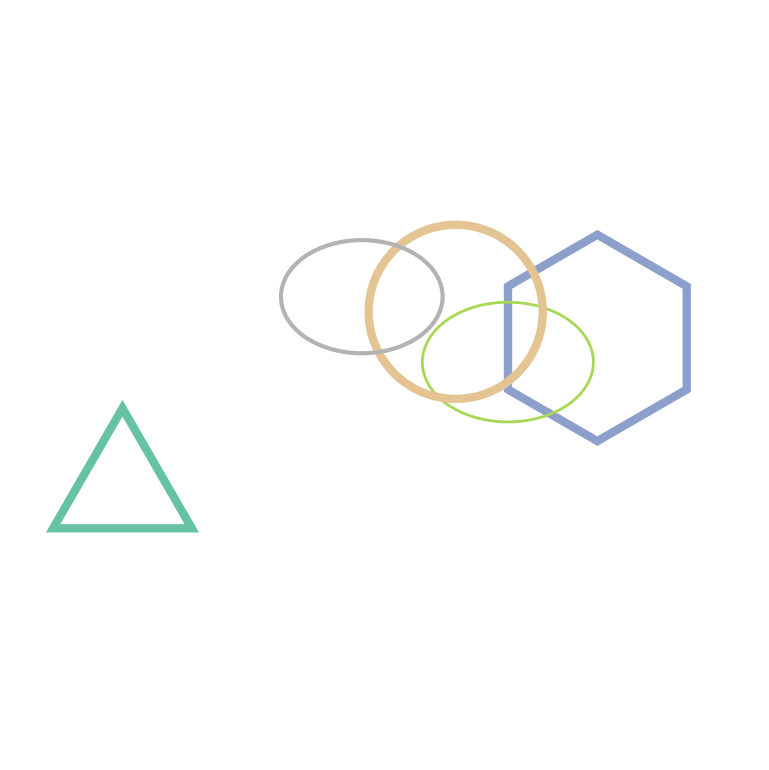[{"shape": "triangle", "thickness": 3, "radius": 0.52, "center": [0.159, 0.366]}, {"shape": "hexagon", "thickness": 3, "radius": 0.67, "center": [0.776, 0.561]}, {"shape": "oval", "thickness": 1, "radius": 0.56, "center": [0.66, 0.53]}, {"shape": "circle", "thickness": 3, "radius": 0.57, "center": [0.592, 0.595]}, {"shape": "oval", "thickness": 1.5, "radius": 0.52, "center": [0.47, 0.615]}]